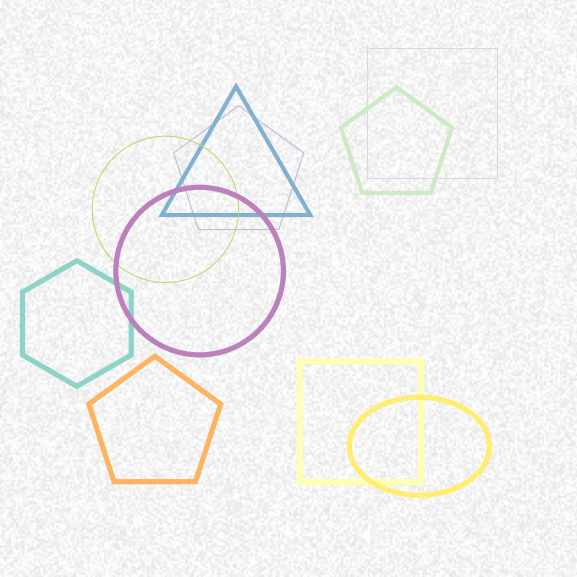[{"shape": "hexagon", "thickness": 2.5, "radius": 0.54, "center": [0.133, 0.439]}, {"shape": "square", "thickness": 3, "radius": 0.52, "center": [0.624, 0.269]}, {"shape": "pentagon", "thickness": 0.5, "radius": 0.59, "center": [0.413, 0.698]}, {"shape": "triangle", "thickness": 2, "radius": 0.74, "center": [0.409, 0.701]}, {"shape": "pentagon", "thickness": 2.5, "radius": 0.6, "center": [0.268, 0.262]}, {"shape": "circle", "thickness": 0.5, "radius": 0.63, "center": [0.286, 0.637]}, {"shape": "square", "thickness": 0.5, "radius": 0.56, "center": [0.748, 0.804]}, {"shape": "circle", "thickness": 2.5, "radius": 0.73, "center": [0.346, 0.53]}, {"shape": "pentagon", "thickness": 2, "radius": 0.51, "center": [0.687, 0.747]}, {"shape": "oval", "thickness": 2.5, "radius": 0.61, "center": [0.726, 0.226]}]